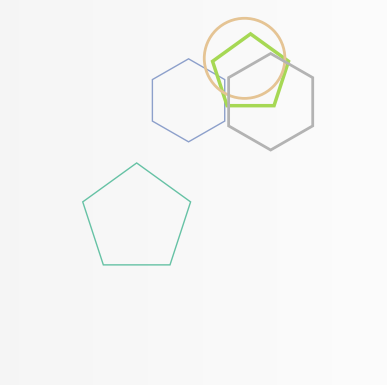[{"shape": "pentagon", "thickness": 1, "radius": 0.73, "center": [0.353, 0.43]}, {"shape": "hexagon", "thickness": 1, "radius": 0.54, "center": [0.487, 0.739]}, {"shape": "pentagon", "thickness": 2.5, "radius": 0.52, "center": [0.647, 0.809]}, {"shape": "circle", "thickness": 2, "radius": 0.52, "center": [0.631, 0.848]}, {"shape": "hexagon", "thickness": 2, "radius": 0.63, "center": [0.698, 0.736]}]